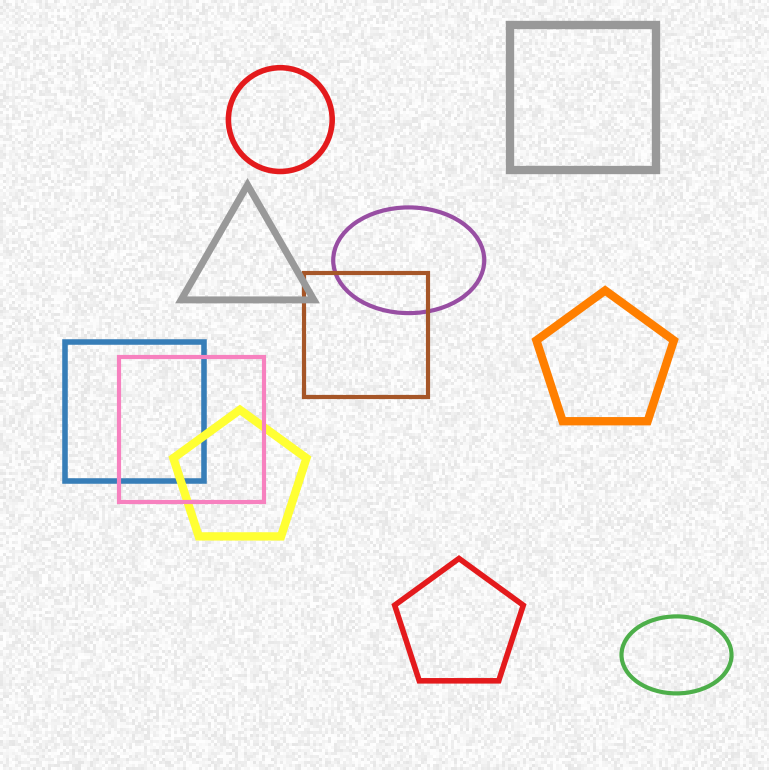[{"shape": "circle", "thickness": 2, "radius": 0.34, "center": [0.364, 0.845]}, {"shape": "pentagon", "thickness": 2, "radius": 0.44, "center": [0.596, 0.187]}, {"shape": "square", "thickness": 2, "radius": 0.45, "center": [0.175, 0.465]}, {"shape": "oval", "thickness": 1.5, "radius": 0.36, "center": [0.879, 0.149]}, {"shape": "oval", "thickness": 1.5, "radius": 0.49, "center": [0.531, 0.662]}, {"shape": "pentagon", "thickness": 3, "radius": 0.47, "center": [0.786, 0.529]}, {"shape": "pentagon", "thickness": 3, "radius": 0.45, "center": [0.312, 0.377]}, {"shape": "square", "thickness": 1.5, "radius": 0.4, "center": [0.475, 0.565]}, {"shape": "square", "thickness": 1.5, "radius": 0.47, "center": [0.249, 0.442]}, {"shape": "square", "thickness": 3, "radius": 0.47, "center": [0.757, 0.874]}, {"shape": "triangle", "thickness": 2.5, "radius": 0.5, "center": [0.321, 0.66]}]